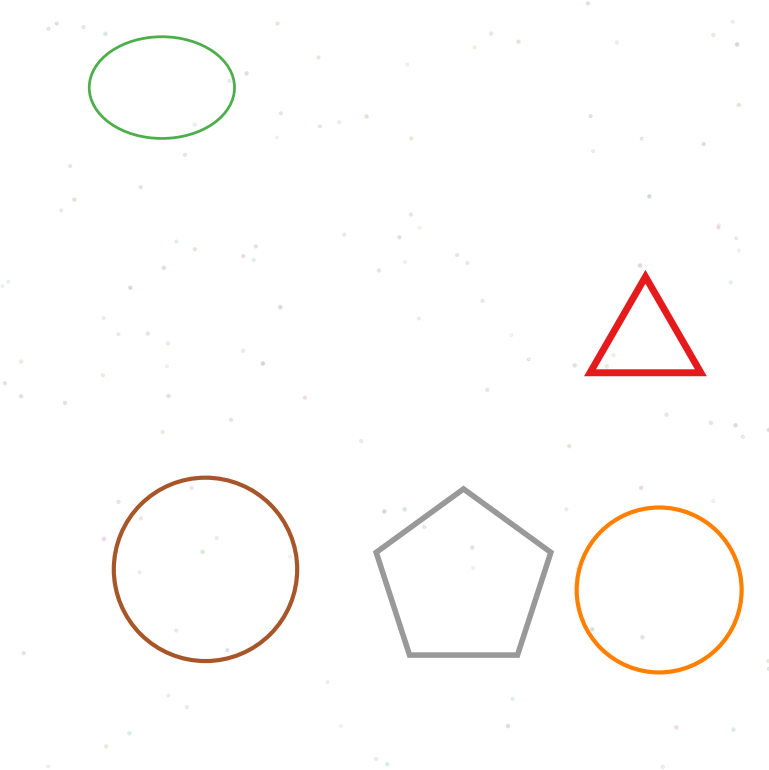[{"shape": "triangle", "thickness": 2.5, "radius": 0.42, "center": [0.838, 0.557]}, {"shape": "oval", "thickness": 1, "radius": 0.47, "center": [0.21, 0.886]}, {"shape": "circle", "thickness": 1.5, "radius": 0.54, "center": [0.856, 0.234]}, {"shape": "circle", "thickness": 1.5, "radius": 0.6, "center": [0.267, 0.261]}, {"shape": "pentagon", "thickness": 2, "radius": 0.6, "center": [0.602, 0.246]}]